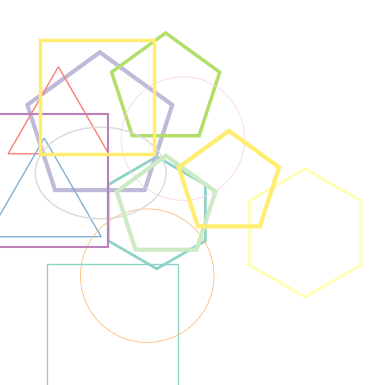[{"shape": "hexagon", "thickness": 2, "radius": 0.73, "center": [0.407, 0.447]}, {"shape": "square", "thickness": 1, "radius": 0.85, "center": [0.293, 0.144]}, {"shape": "hexagon", "thickness": 2, "radius": 0.83, "center": [0.792, 0.395]}, {"shape": "pentagon", "thickness": 3, "radius": 0.99, "center": [0.259, 0.666]}, {"shape": "triangle", "thickness": 1, "radius": 0.75, "center": [0.152, 0.676]}, {"shape": "triangle", "thickness": 1, "radius": 0.85, "center": [0.115, 0.47]}, {"shape": "circle", "thickness": 0.5, "radius": 0.87, "center": [0.382, 0.284]}, {"shape": "pentagon", "thickness": 2.5, "radius": 0.74, "center": [0.43, 0.767]}, {"shape": "circle", "thickness": 0.5, "radius": 0.8, "center": [0.475, 0.64]}, {"shape": "oval", "thickness": 1, "radius": 0.85, "center": [0.261, 0.551]}, {"shape": "square", "thickness": 1.5, "radius": 0.86, "center": [0.107, 0.532]}, {"shape": "pentagon", "thickness": 3, "radius": 0.67, "center": [0.431, 0.461]}, {"shape": "pentagon", "thickness": 3, "radius": 0.69, "center": [0.595, 0.523]}, {"shape": "square", "thickness": 2.5, "radius": 0.74, "center": [0.252, 0.748]}]